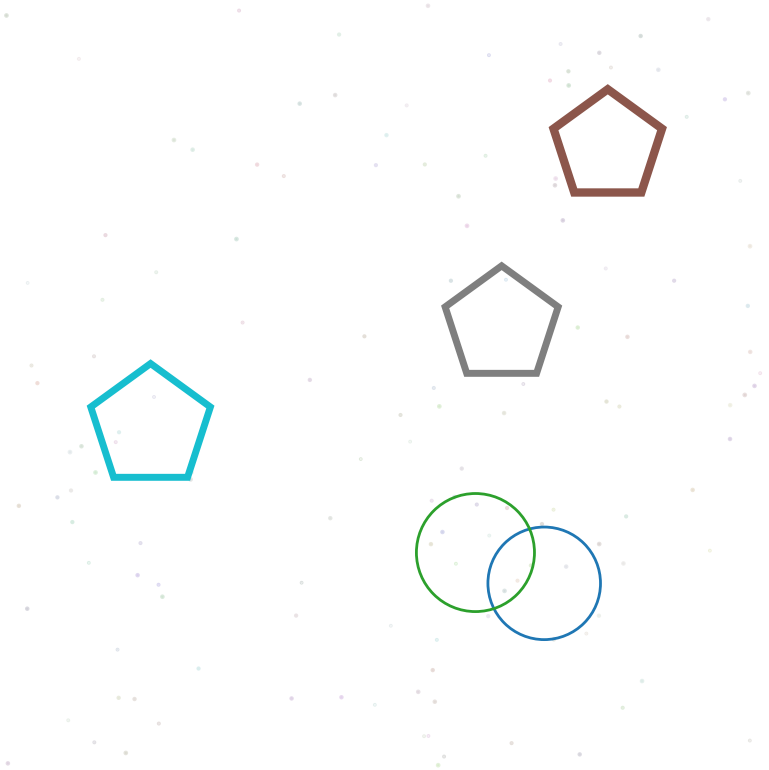[{"shape": "circle", "thickness": 1, "radius": 0.37, "center": [0.707, 0.242]}, {"shape": "circle", "thickness": 1, "radius": 0.38, "center": [0.617, 0.282]}, {"shape": "pentagon", "thickness": 3, "radius": 0.37, "center": [0.789, 0.81]}, {"shape": "pentagon", "thickness": 2.5, "radius": 0.39, "center": [0.651, 0.578]}, {"shape": "pentagon", "thickness": 2.5, "radius": 0.41, "center": [0.196, 0.446]}]